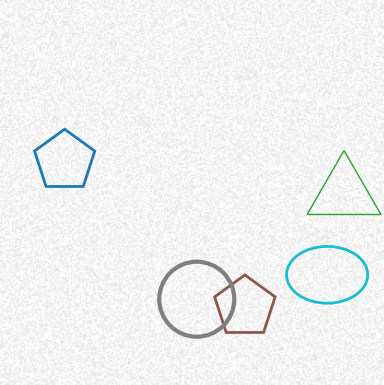[{"shape": "pentagon", "thickness": 2, "radius": 0.41, "center": [0.168, 0.582]}, {"shape": "triangle", "thickness": 1, "radius": 0.55, "center": [0.894, 0.498]}, {"shape": "pentagon", "thickness": 2, "radius": 0.41, "center": [0.636, 0.203]}, {"shape": "circle", "thickness": 3, "radius": 0.49, "center": [0.511, 0.223]}, {"shape": "oval", "thickness": 2, "radius": 0.53, "center": [0.85, 0.286]}]